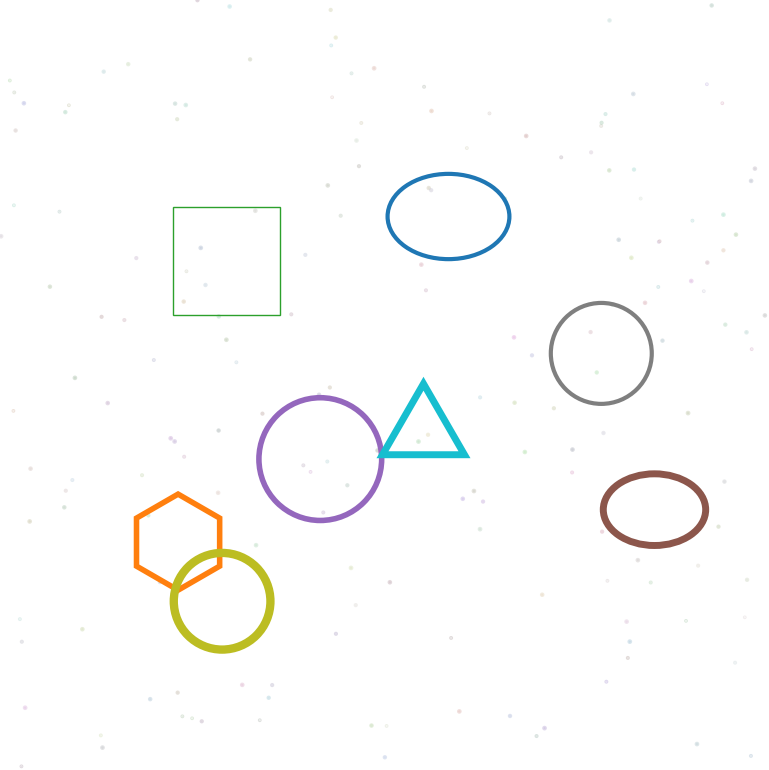[{"shape": "oval", "thickness": 1.5, "radius": 0.4, "center": [0.582, 0.719]}, {"shape": "hexagon", "thickness": 2, "radius": 0.31, "center": [0.231, 0.296]}, {"shape": "square", "thickness": 0.5, "radius": 0.35, "center": [0.294, 0.661]}, {"shape": "circle", "thickness": 2, "radius": 0.4, "center": [0.416, 0.404]}, {"shape": "oval", "thickness": 2.5, "radius": 0.33, "center": [0.85, 0.338]}, {"shape": "circle", "thickness": 1.5, "radius": 0.33, "center": [0.781, 0.541]}, {"shape": "circle", "thickness": 3, "radius": 0.31, "center": [0.288, 0.219]}, {"shape": "triangle", "thickness": 2.5, "radius": 0.31, "center": [0.55, 0.44]}]